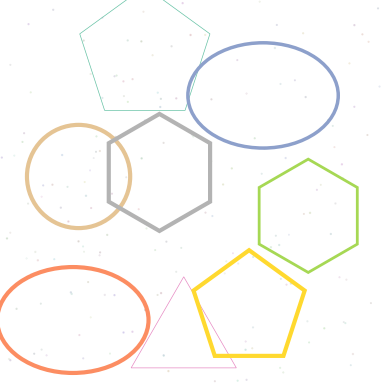[{"shape": "pentagon", "thickness": 0.5, "radius": 0.89, "center": [0.376, 0.857]}, {"shape": "oval", "thickness": 3, "radius": 0.98, "center": [0.189, 0.169]}, {"shape": "oval", "thickness": 2.5, "radius": 0.98, "center": [0.683, 0.752]}, {"shape": "triangle", "thickness": 0.5, "radius": 0.79, "center": [0.477, 0.123]}, {"shape": "hexagon", "thickness": 2, "radius": 0.74, "center": [0.801, 0.439]}, {"shape": "pentagon", "thickness": 3, "radius": 0.76, "center": [0.647, 0.198]}, {"shape": "circle", "thickness": 3, "radius": 0.67, "center": [0.204, 0.542]}, {"shape": "hexagon", "thickness": 3, "radius": 0.76, "center": [0.414, 0.552]}]